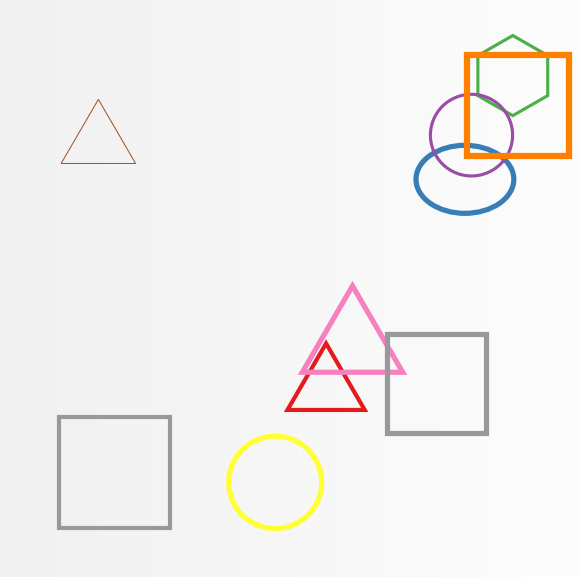[{"shape": "triangle", "thickness": 2, "radius": 0.38, "center": [0.561, 0.328]}, {"shape": "oval", "thickness": 2.5, "radius": 0.42, "center": [0.8, 0.689]}, {"shape": "hexagon", "thickness": 1.5, "radius": 0.35, "center": [0.882, 0.868]}, {"shape": "circle", "thickness": 1.5, "radius": 0.35, "center": [0.811, 0.765]}, {"shape": "square", "thickness": 3, "radius": 0.44, "center": [0.891, 0.816]}, {"shape": "circle", "thickness": 2.5, "radius": 0.4, "center": [0.473, 0.164]}, {"shape": "triangle", "thickness": 0.5, "radius": 0.37, "center": [0.169, 0.753]}, {"shape": "triangle", "thickness": 2.5, "radius": 0.5, "center": [0.606, 0.404]}, {"shape": "square", "thickness": 2.5, "radius": 0.43, "center": [0.751, 0.335]}, {"shape": "square", "thickness": 2, "radius": 0.48, "center": [0.197, 0.181]}]